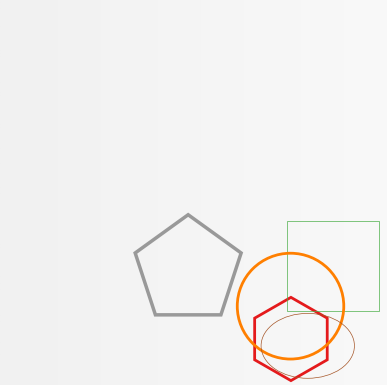[{"shape": "hexagon", "thickness": 2, "radius": 0.54, "center": [0.751, 0.12]}, {"shape": "square", "thickness": 0.5, "radius": 0.59, "center": [0.859, 0.309]}, {"shape": "circle", "thickness": 2, "radius": 0.69, "center": [0.75, 0.205]}, {"shape": "oval", "thickness": 0.5, "radius": 0.6, "center": [0.794, 0.102]}, {"shape": "pentagon", "thickness": 2.5, "radius": 0.72, "center": [0.486, 0.299]}]